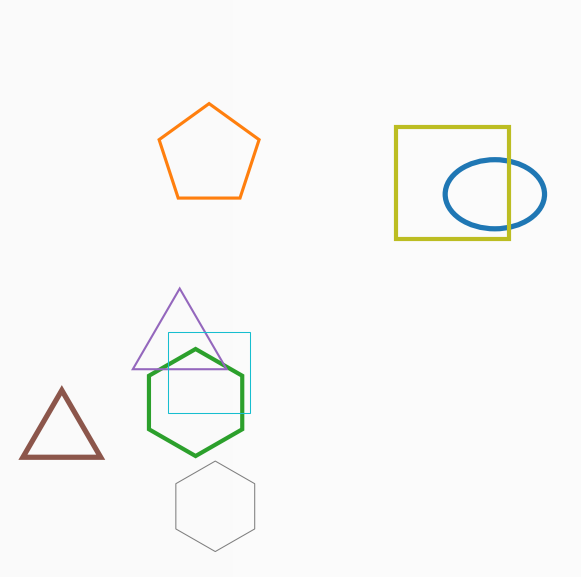[{"shape": "oval", "thickness": 2.5, "radius": 0.43, "center": [0.851, 0.663]}, {"shape": "pentagon", "thickness": 1.5, "radius": 0.45, "center": [0.36, 0.729]}, {"shape": "hexagon", "thickness": 2, "radius": 0.46, "center": [0.337, 0.302]}, {"shape": "triangle", "thickness": 1, "radius": 0.47, "center": [0.309, 0.406]}, {"shape": "triangle", "thickness": 2.5, "radius": 0.39, "center": [0.106, 0.246]}, {"shape": "hexagon", "thickness": 0.5, "radius": 0.39, "center": [0.37, 0.122]}, {"shape": "square", "thickness": 2, "radius": 0.49, "center": [0.778, 0.682]}, {"shape": "square", "thickness": 0.5, "radius": 0.35, "center": [0.36, 0.354]}]